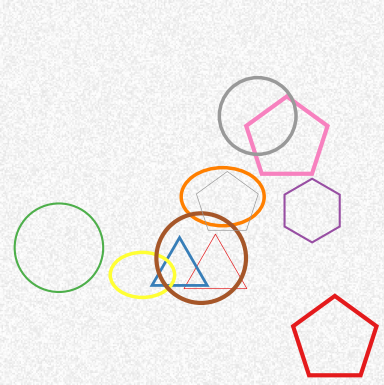[{"shape": "triangle", "thickness": 0.5, "radius": 0.47, "center": [0.56, 0.297]}, {"shape": "pentagon", "thickness": 3, "radius": 0.57, "center": [0.87, 0.117]}, {"shape": "triangle", "thickness": 2, "radius": 0.41, "center": [0.466, 0.3]}, {"shape": "circle", "thickness": 1.5, "radius": 0.57, "center": [0.153, 0.357]}, {"shape": "hexagon", "thickness": 1.5, "radius": 0.41, "center": [0.811, 0.453]}, {"shape": "oval", "thickness": 2.5, "radius": 0.54, "center": [0.578, 0.489]}, {"shape": "oval", "thickness": 2.5, "radius": 0.42, "center": [0.37, 0.286]}, {"shape": "circle", "thickness": 3, "radius": 0.58, "center": [0.523, 0.33]}, {"shape": "pentagon", "thickness": 3, "radius": 0.56, "center": [0.745, 0.639]}, {"shape": "pentagon", "thickness": 0.5, "radius": 0.42, "center": [0.59, 0.47]}, {"shape": "circle", "thickness": 2.5, "radius": 0.5, "center": [0.669, 0.699]}]